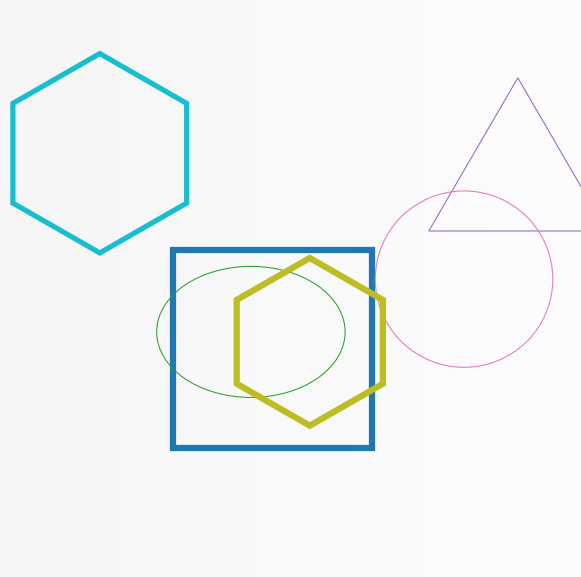[{"shape": "square", "thickness": 3, "radius": 0.86, "center": [0.469, 0.395]}, {"shape": "oval", "thickness": 0.5, "radius": 0.81, "center": [0.432, 0.424]}, {"shape": "triangle", "thickness": 0.5, "radius": 0.88, "center": [0.891, 0.688]}, {"shape": "circle", "thickness": 0.5, "radius": 0.76, "center": [0.798, 0.516]}, {"shape": "hexagon", "thickness": 3, "radius": 0.73, "center": [0.533, 0.407]}, {"shape": "hexagon", "thickness": 2.5, "radius": 0.86, "center": [0.172, 0.734]}]